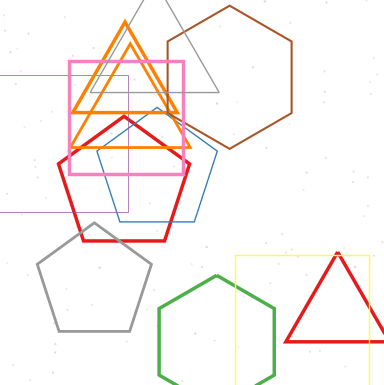[{"shape": "triangle", "thickness": 2.5, "radius": 0.78, "center": [0.877, 0.19]}, {"shape": "pentagon", "thickness": 2.5, "radius": 0.9, "center": [0.322, 0.519]}, {"shape": "pentagon", "thickness": 1, "radius": 0.82, "center": [0.408, 0.557]}, {"shape": "hexagon", "thickness": 2.5, "radius": 0.86, "center": [0.563, 0.112]}, {"shape": "square", "thickness": 0.5, "radius": 0.89, "center": [0.153, 0.627]}, {"shape": "triangle", "thickness": 2, "radius": 0.9, "center": [0.338, 0.707]}, {"shape": "triangle", "thickness": 2.5, "radius": 0.78, "center": [0.325, 0.786]}, {"shape": "square", "thickness": 1, "radius": 0.87, "center": [0.784, 0.164]}, {"shape": "hexagon", "thickness": 1.5, "radius": 0.93, "center": [0.596, 0.799]}, {"shape": "square", "thickness": 2.5, "radius": 0.74, "center": [0.327, 0.695]}, {"shape": "triangle", "thickness": 1, "radius": 0.97, "center": [0.402, 0.856]}, {"shape": "pentagon", "thickness": 2, "radius": 0.78, "center": [0.245, 0.265]}]